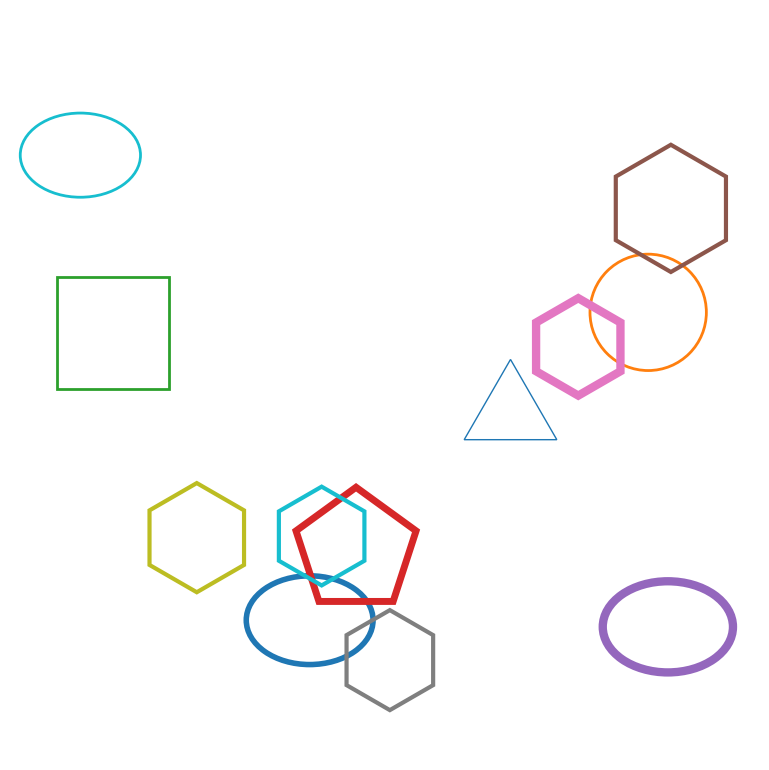[{"shape": "triangle", "thickness": 0.5, "radius": 0.35, "center": [0.663, 0.464]}, {"shape": "oval", "thickness": 2, "radius": 0.41, "center": [0.402, 0.195]}, {"shape": "circle", "thickness": 1, "radius": 0.38, "center": [0.842, 0.594]}, {"shape": "square", "thickness": 1, "radius": 0.37, "center": [0.147, 0.567]}, {"shape": "pentagon", "thickness": 2.5, "radius": 0.41, "center": [0.462, 0.285]}, {"shape": "oval", "thickness": 3, "radius": 0.42, "center": [0.867, 0.186]}, {"shape": "hexagon", "thickness": 1.5, "radius": 0.41, "center": [0.871, 0.729]}, {"shape": "hexagon", "thickness": 3, "radius": 0.32, "center": [0.751, 0.549]}, {"shape": "hexagon", "thickness": 1.5, "radius": 0.32, "center": [0.506, 0.143]}, {"shape": "hexagon", "thickness": 1.5, "radius": 0.35, "center": [0.256, 0.302]}, {"shape": "oval", "thickness": 1, "radius": 0.39, "center": [0.104, 0.799]}, {"shape": "hexagon", "thickness": 1.5, "radius": 0.32, "center": [0.418, 0.304]}]